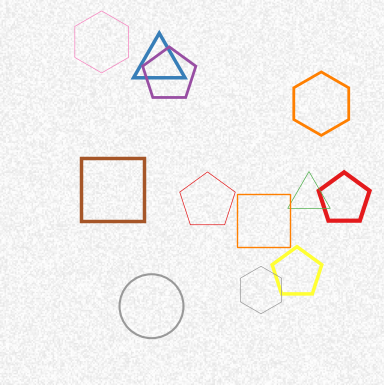[{"shape": "pentagon", "thickness": 0.5, "radius": 0.38, "center": [0.539, 0.478]}, {"shape": "pentagon", "thickness": 3, "radius": 0.35, "center": [0.894, 0.483]}, {"shape": "triangle", "thickness": 2.5, "radius": 0.39, "center": [0.414, 0.837]}, {"shape": "triangle", "thickness": 0.5, "radius": 0.32, "center": [0.803, 0.491]}, {"shape": "pentagon", "thickness": 2, "radius": 0.36, "center": [0.44, 0.806]}, {"shape": "hexagon", "thickness": 2, "radius": 0.41, "center": [0.834, 0.731]}, {"shape": "square", "thickness": 1, "radius": 0.34, "center": [0.685, 0.428]}, {"shape": "pentagon", "thickness": 2.5, "radius": 0.34, "center": [0.771, 0.291]}, {"shape": "square", "thickness": 2.5, "radius": 0.41, "center": [0.292, 0.507]}, {"shape": "hexagon", "thickness": 0.5, "radius": 0.4, "center": [0.264, 0.891]}, {"shape": "circle", "thickness": 1.5, "radius": 0.42, "center": [0.394, 0.205]}, {"shape": "hexagon", "thickness": 0.5, "radius": 0.31, "center": [0.678, 0.247]}]